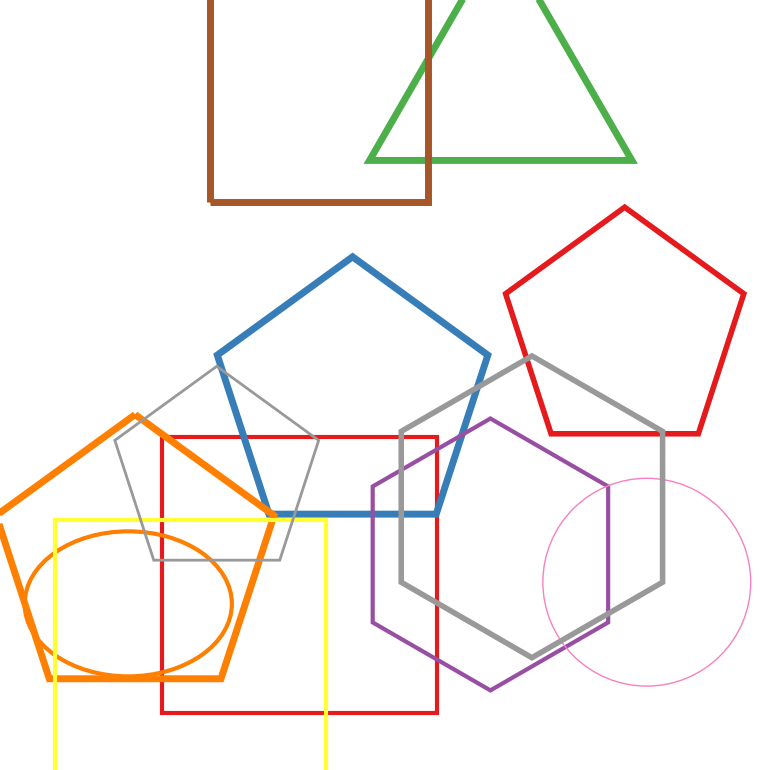[{"shape": "square", "thickness": 1.5, "radius": 0.89, "center": [0.389, 0.253]}, {"shape": "pentagon", "thickness": 2, "radius": 0.81, "center": [0.811, 0.568]}, {"shape": "pentagon", "thickness": 2.5, "radius": 0.92, "center": [0.458, 0.482]}, {"shape": "triangle", "thickness": 2.5, "radius": 0.98, "center": [0.65, 0.89]}, {"shape": "hexagon", "thickness": 1.5, "radius": 0.88, "center": [0.637, 0.28]}, {"shape": "pentagon", "thickness": 2.5, "radius": 0.95, "center": [0.175, 0.272]}, {"shape": "oval", "thickness": 1.5, "radius": 0.67, "center": [0.167, 0.216]}, {"shape": "square", "thickness": 1.5, "radius": 0.88, "center": [0.247, 0.149]}, {"shape": "square", "thickness": 2.5, "radius": 0.71, "center": [0.414, 0.879]}, {"shape": "circle", "thickness": 0.5, "radius": 0.67, "center": [0.84, 0.244]}, {"shape": "hexagon", "thickness": 2, "radius": 0.98, "center": [0.691, 0.342]}, {"shape": "pentagon", "thickness": 1, "radius": 0.7, "center": [0.281, 0.385]}]